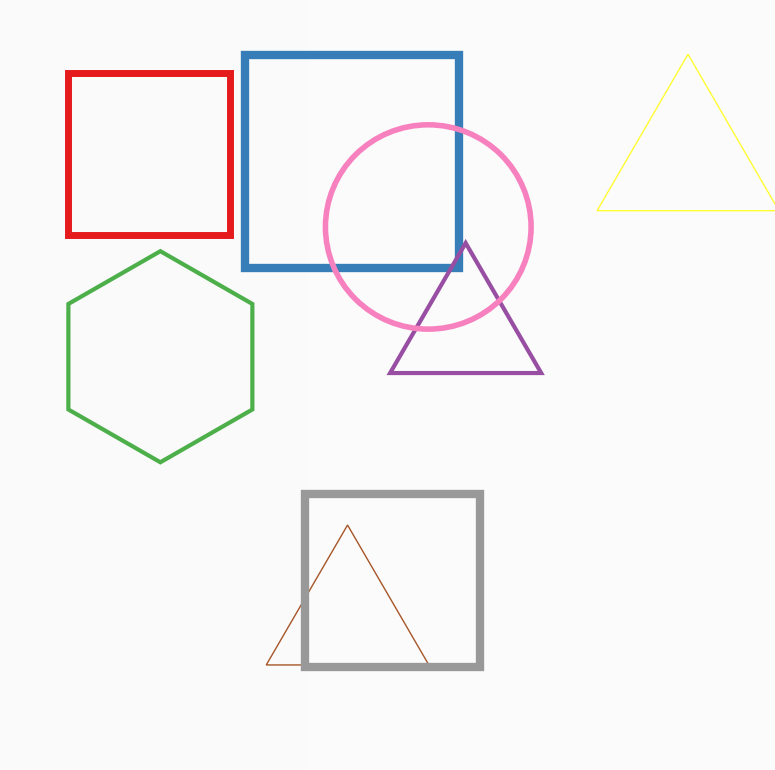[{"shape": "square", "thickness": 2.5, "radius": 0.52, "center": [0.192, 0.8]}, {"shape": "square", "thickness": 3, "radius": 0.69, "center": [0.454, 0.79]}, {"shape": "hexagon", "thickness": 1.5, "radius": 0.69, "center": [0.207, 0.537]}, {"shape": "triangle", "thickness": 1.5, "radius": 0.56, "center": [0.601, 0.572]}, {"shape": "triangle", "thickness": 0.5, "radius": 0.68, "center": [0.888, 0.794]}, {"shape": "triangle", "thickness": 0.5, "radius": 0.61, "center": [0.448, 0.197]}, {"shape": "circle", "thickness": 2, "radius": 0.66, "center": [0.553, 0.705]}, {"shape": "square", "thickness": 3, "radius": 0.56, "center": [0.507, 0.246]}]